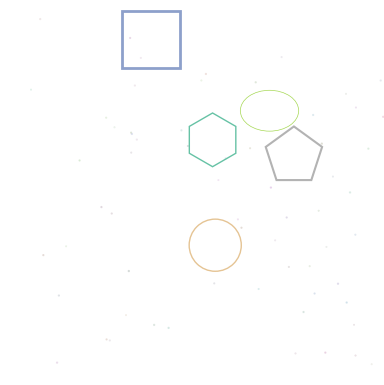[{"shape": "hexagon", "thickness": 1, "radius": 0.35, "center": [0.552, 0.637]}, {"shape": "square", "thickness": 2, "radius": 0.38, "center": [0.392, 0.898]}, {"shape": "oval", "thickness": 0.5, "radius": 0.38, "center": [0.7, 0.712]}, {"shape": "circle", "thickness": 1, "radius": 0.34, "center": [0.559, 0.363]}, {"shape": "pentagon", "thickness": 1.5, "radius": 0.38, "center": [0.763, 0.595]}]